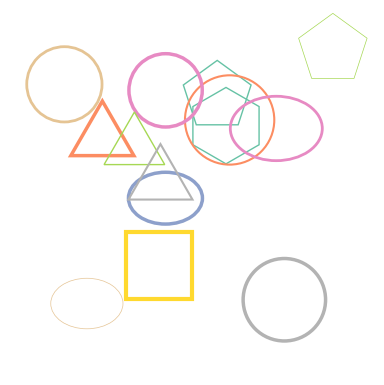[{"shape": "hexagon", "thickness": 1, "radius": 0.5, "center": [0.587, 0.674]}, {"shape": "pentagon", "thickness": 1, "radius": 0.46, "center": [0.564, 0.751]}, {"shape": "circle", "thickness": 1.5, "radius": 0.58, "center": [0.596, 0.688]}, {"shape": "triangle", "thickness": 2.5, "radius": 0.47, "center": [0.266, 0.643]}, {"shape": "oval", "thickness": 2.5, "radius": 0.48, "center": [0.43, 0.485]}, {"shape": "oval", "thickness": 2, "radius": 0.6, "center": [0.718, 0.666]}, {"shape": "circle", "thickness": 2.5, "radius": 0.48, "center": [0.43, 0.765]}, {"shape": "pentagon", "thickness": 0.5, "radius": 0.47, "center": [0.865, 0.872]}, {"shape": "triangle", "thickness": 1, "radius": 0.45, "center": [0.349, 0.618]}, {"shape": "square", "thickness": 3, "radius": 0.43, "center": [0.414, 0.311]}, {"shape": "oval", "thickness": 0.5, "radius": 0.47, "center": [0.226, 0.212]}, {"shape": "circle", "thickness": 2, "radius": 0.49, "center": [0.167, 0.781]}, {"shape": "triangle", "thickness": 1.5, "radius": 0.48, "center": [0.417, 0.53]}, {"shape": "circle", "thickness": 2.5, "radius": 0.54, "center": [0.739, 0.221]}]